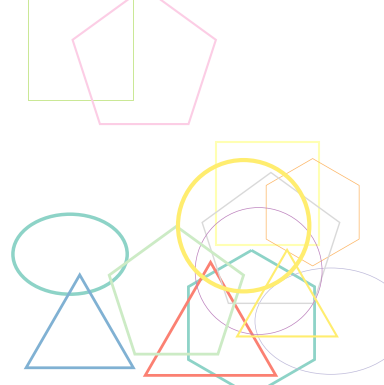[{"shape": "oval", "thickness": 2.5, "radius": 0.74, "center": [0.182, 0.34]}, {"shape": "hexagon", "thickness": 2, "radius": 0.95, "center": [0.653, 0.161]}, {"shape": "square", "thickness": 1.5, "radius": 0.67, "center": [0.695, 0.497]}, {"shape": "oval", "thickness": 0.5, "radius": 0.99, "center": [0.86, 0.166]}, {"shape": "triangle", "thickness": 2, "radius": 0.98, "center": [0.547, 0.123]}, {"shape": "triangle", "thickness": 2, "radius": 0.8, "center": [0.207, 0.125]}, {"shape": "hexagon", "thickness": 0.5, "radius": 0.7, "center": [0.812, 0.449]}, {"shape": "square", "thickness": 0.5, "radius": 0.68, "center": [0.21, 0.876]}, {"shape": "pentagon", "thickness": 1.5, "radius": 0.98, "center": [0.375, 0.836]}, {"shape": "pentagon", "thickness": 1, "radius": 0.94, "center": [0.704, 0.364]}, {"shape": "circle", "thickness": 0.5, "radius": 0.82, "center": [0.672, 0.296]}, {"shape": "pentagon", "thickness": 2, "radius": 0.92, "center": [0.458, 0.229]}, {"shape": "triangle", "thickness": 1.5, "radius": 0.75, "center": [0.746, 0.201]}, {"shape": "circle", "thickness": 3, "radius": 0.85, "center": [0.633, 0.414]}]